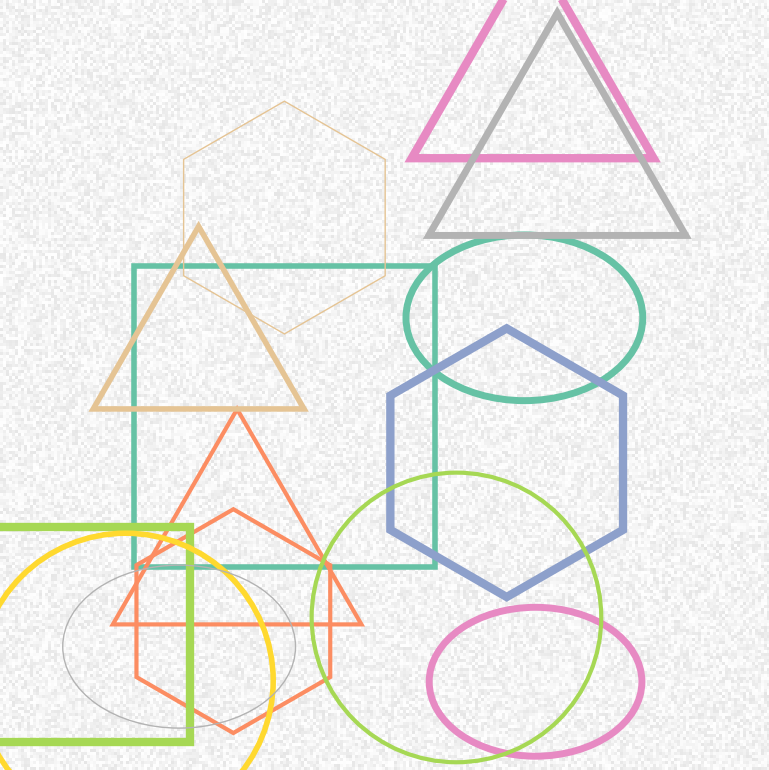[{"shape": "square", "thickness": 2, "radius": 0.98, "center": [0.369, 0.46]}, {"shape": "oval", "thickness": 2.5, "radius": 0.77, "center": [0.681, 0.587]}, {"shape": "triangle", "thickness": 1.5, "radius": 0.93, "center": [0.308, 0.282]}, {"shape": "hexagon", "thickness": 1.5, "radius": 0.73, "center": [0.303, 0.193]}, {"shape": "hexagon", "thickness": 3, "radius": 0.87, "center": [0.658, 0.399]}, {"shape": "oval", "thickness": 2.5, "radius": 0.69, "center": [0.696, 0.115]}, {"shape": "triangle", "thickness": 3, "radius": 0.91, "center": [0.692, 0.885]}, {"shape": "circle", "thickness": 1.5, "radius": 0.94, "center": [0.593, 0.198]}, {"shape": "square", "thickness": 3, "radius": 0.7, "center": [0.107, 0.176]}, {"shape": "circle", "thickness": 2, "radius": 0.96, "center": [0.163, 0.116]}, {"shape": "triangle", "thickness": 2, "radius": 0.79, "center": [0.258, 0.548]}, {"shape": "hexagon", "thickness": 0.5, "radius": 0.76, "center": [0.369, 0.717]}, {"shape": "triangle", "thickness": 2.5, "radius": 0.96, "center": [0.724, 0.791]}, {"shape": "oval", "thickness": 0.5, "radius": 0.76, "center": [0.233, 0.16]}]